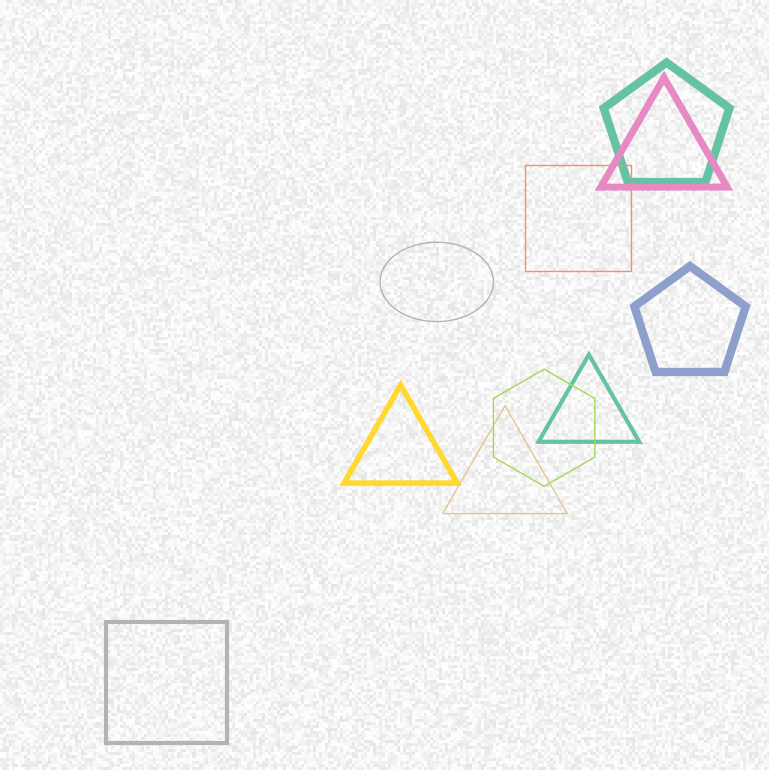[{"shape": "pentagon", "thickness": 3, "radius": 0.43, "center": [0.866, 0.833]}, {"shape": "triangle", "thickness": 1.5, "radius": 0.38, "center": [0.765, 0.464]}, {"shape": "square", "thickness": 0.5, "radius": 0.35, "center": [0.751, 0.717]}, {"shape": "pentagon", "thickness": 3, "radius": 0.38, "center": [0.896, 0.578]}, {"shape": "triangle", "thickness": 2.5, "radius": 0.47, "center": [0.862, 0.804]}, {"shape": "hexagon", "thickness": 0.5, "radius": 0.38, "center": [0.707, 0.444]}, {"shape": "triangle", "thickness": 2, "radius": 0.42, "center": [0.52, 0.415]}, {"shape": "triangle", "thickness": 0.5, "radius": 0.47, "center": [0.656, 0.38]}, {"shape": "square", "thickness": 1.5, "radius": 0.39, "center": [0.216, 0.114]}, {"shape": "oval", "thickness": 0.5, "radius": 0.37, "center": [0.567, 0.634]}]